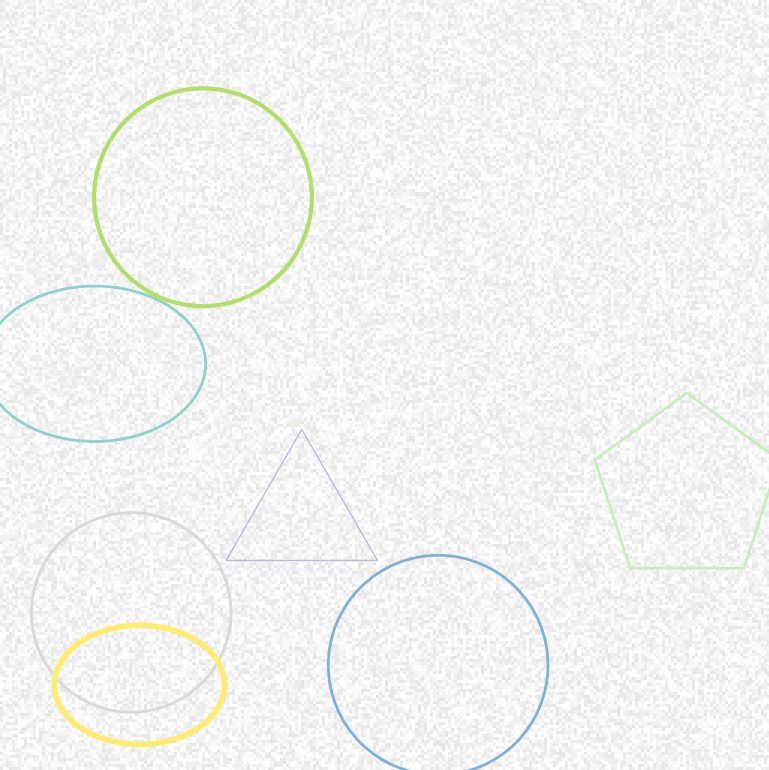[{"shape": "oval", "thickness": 1, "radius": 0.72, "center": [0.123, 0.528]}, {"shape": "triangle", "thickness": 0.5, "radius": 0.57, "center": [0.392, 0.329]}, {"shape": "circle", "thickness": 1, "radius": 0.71, "center": [0.569, 0.136]}, {"shape": "circle", "thickness": 1.5, "radius": 0.71, "center": [0.264, 0.744]}, {"shape": "circle", "thickness": 1, "radius": 0.65, "center": [0.17, 0.205]}, {"shape": "pentagon", "thickness": 1, "radius": 0.63, "center": [0.892, 0.364]}, {"shape": "oval", "thickness": 2, "radius": 0.55, "center": [0.181, 0.111]}]